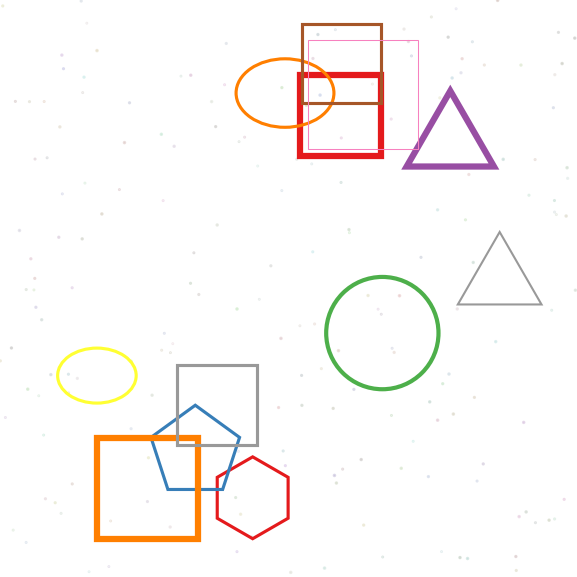[{"shape": "square", "thickness": 3, "radius": 0.35, "center": [0.59, 0.799]}, {"shape": "hexagon", "thickness": 1.5, "radius": 0.35, "center": [0.438, 0.137]}, {"shape": "pentagon", "thickness": 1.5, "radius": 0.4, "center": [0.338, 0.217]}, {"shape": "circle", "thickness": 2, "radius": 0.49, "center": [0.662, 0.422]}, {"shape": "triangle", "thickness": 3, "radius": 0.44, "center": [0.78, 0.754]}, {"shape": "square", "thickness": 3, "radius": 0.43, "center": [0.256, 0.153]}, {"shape": "oval", "thickness": 1.5, "radius": 0.42, "center": [0.494, 0.838]}, {"shape": "oval", "thickness": 1.5, "radius": 0.34, "center": [0.168, 0.349]}, {"shape": "square", "thickness": 1.5, "radius": 0.34, "center": [0.592, 0.889]}, {"shape": "square", "thickness": 0.5, "radius": 0.47, "center": [0.628, 0.835]}, {"shape": "triangle", "thickness": 1, "radius": 0.42, "center": [0.865, 0.514]}, {"shape": "square", "thickness": 1.5, "radius": 0.35, "center": [0.376, 0.298]}]